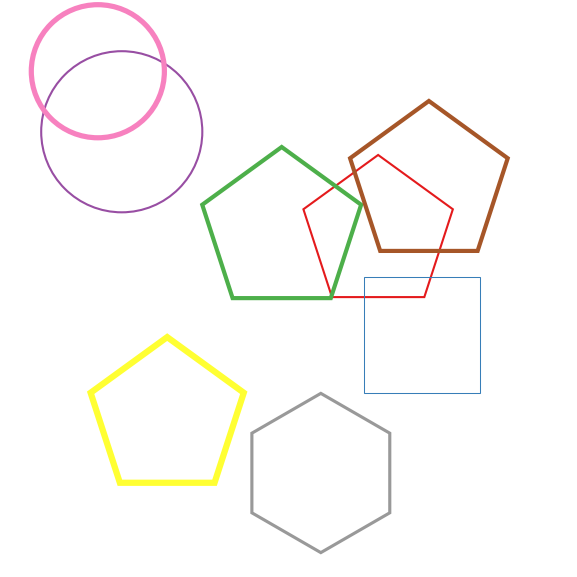[{"shape": "pentagon", "thickness": 1, "radius": 0.68, "center": [0.655, 0.595]}, {"shape": "square", "thickness": 0.5, "radius": 0.5, "center": [0.731, 0.419]}, {"shape": "pentagon", "thickness": 2, "radius": 0.72, "center": [0.488, 0.6]}, {"shape": "circle", "thickness": 1, "radius": 0.7, "center": [0.211, 0.771]}, {"shape": "pentagon", "thickness": 3, "radius": 0.7, "center": [0.29, 0.276]}, {"shape": "pentagon", "thickness": 2, "radius": 0.72, "center": [0.743, 0.681]}, {"shape": "circle", "thickness": 2.5, "radius": 0.58, "center": [0.169, 0.876]}, {"shape": "hexagon", "thickness": 1.5, "radius": 0.69, "center": [0.556, 0.18]}]